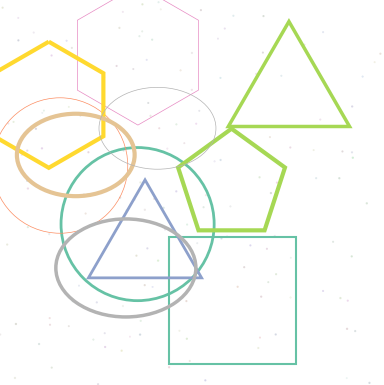[{"shape": "circle", "thickness": 2, "radius": 0.99, "center": [0.357, 0.418]}, {"shape": "square", "thickness": 1.5, "radius": 0.83, "center": [0.604, 0.219]}, {"shape": "circle", "thickness": 0.5, "radius": 0.88, "center": [0.156, 0.57]}, {"shape": "triangle", "thickness": 2, "radius": 0.85, "center": [0.377, 0.363]}, {"shape": "hexagon", "thickness": 0.5, "radius": 0.91, "center": [0.358, 0.857]}, {"shape": "triangle", "thickness": 2.5, "radius": 0.91, "center": [0.75, 0.762]}, {"shape": "pentagon", "thickness": 3, "radius": 0.73, "center": [0.601, 0.52]}, {"shape": "hexagon", "thickness": 3, "radius": 0.82, "center": [0.127, 0.728]}, {"shape": "oval", "thickness": 3, "radius": 0.76, "center": [0.197, 0.598]}, {"shape": "oval", "thickness": 2.5, "radius": 0.91, "center": [0.327, 0.304]}, {"shape": "oval", "thickness": 0.5, "radius": 0.76, "center": [0.409, 0.667]}]